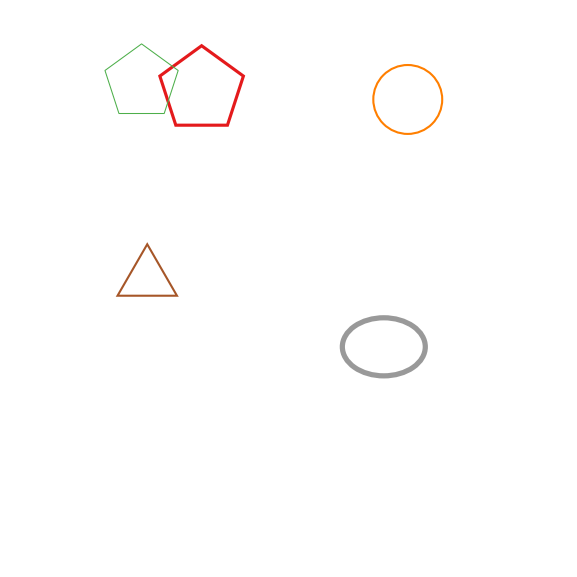[{"shape": "pentagon", "thickness": 1.5, "radius": 0.38, "center": [0.349, 0.844]}, {"shape": "pentagon", "thickness": 0.5, "radius": 0.33, "center": [0.245, 0.856]}, {"shape": "circle", "thickness": 1, "radius": 0.3, "center": [0.706, 0.827]}, {"shape": "triangle", "thickness": 1, "radius": 0.3, "center": [0.255, 0.517]}, {"shape": "oval", "thickness": 2.5, "radius": 0.36, "center": [0.665, 0.399]}]